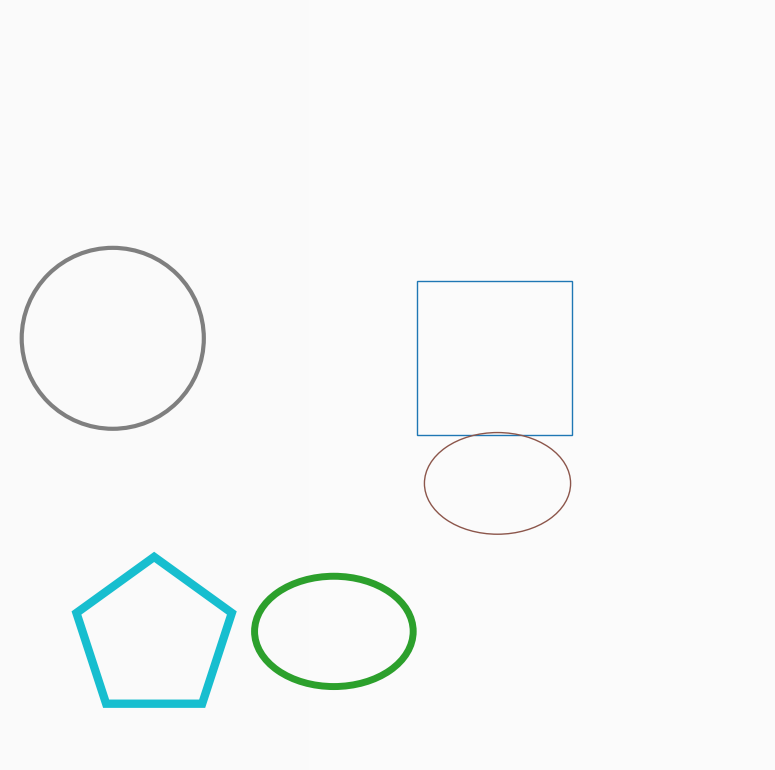[{"shape": "square", "thickness": 0.5, "radius": 0.5, "center": [0.638, 0.535]}, {"shape": "oval", "thickness": 2.5, "radius": 0.51, "center": [0.431, 0.18]}, {"shape": "oval", "thickness": 0.5, "radius": 0.47, "center": [0.642, 0.372]}, {"shape": "circle", "thickness": 1.5, "radius": 0.59, "center": [0.145, 0.561]}, {"shape": "pentagon", "thickness": 3, "radius": 0.53, "center": [0.199, 0.171]}]